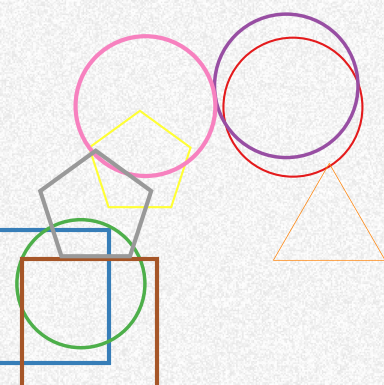[{"shape": "circle", "thickness": 1.5, "radius": 0.9, "center": [0.761, 0.722]}, {"shape": "square", "thickness": 3, "radius": 0.86, "center": [0.111, 0.23]}, {"shape": "circle", "thickness": 2.5, "radius": 0.83, "center": [0.21, 0.263]}, {"shape": "circle", "thickness": 2.5, "radius": 0.93, "center": [0.744, 0.777]}, {"shape": "triangle", "thickness": 0.5, "radius": 0.84, "center": [0.855, 0.408]}, {"shape": "pentagon", "thickness": 1.5, "radius": 0.69, "center": [0.363, 0.574]}, {"shape": "square", "thickness": 3, "radius": 0.88, "center": [0.233, 0.151]}, {"shape": "circle", "thickness": 3, "radius": 0.91, "center": [0.378, 0.724]}, {"shape": "pentagon", "thickness": 3, "radius": 0.76, "center": [0.249, 0.457]}]